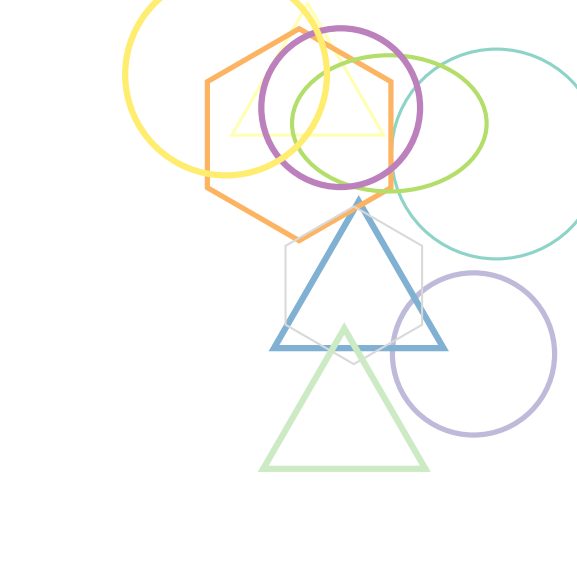[{"shape": "circle", "thickness": 1.5, "radius": 0.91, "center": [0.859, 0.732]}, {"shape": "triangle", "thickness": 1.5, "radius": 0.76, "center": [0.533, 0.841]}, {"shape": "circle", "thickness": 2.5, "radius": 0.7, "center": [0.82, 0.386]}, {"shape": "triangle", "thickness": 3, "radius": 0.85, "center": [0.621, 0.481]}, {"shape": "hexagon", "thickness": 2.5, "radius": 0.92, "center": [0.518, 0.766]}, {"shape": "oval", "thickness": 2, "radius": 0.84, "center": [0.674, 0.786]}, {"shape": "hexagon", "thickness": 1, "radius": 0.68, "center": [0.613, 0.505]}, {"shape": "circle", "thickness": 3, "radius": 0.69, "center": [0.59, 0.813]}, {"shape": "triangle", "thickness": 3, "radius": 0.81, "center": [0.596, 0.268]}, {"shape": "circle", "thickness": 3, "radius": 0.87, "center": [0.391, 0.87]}]